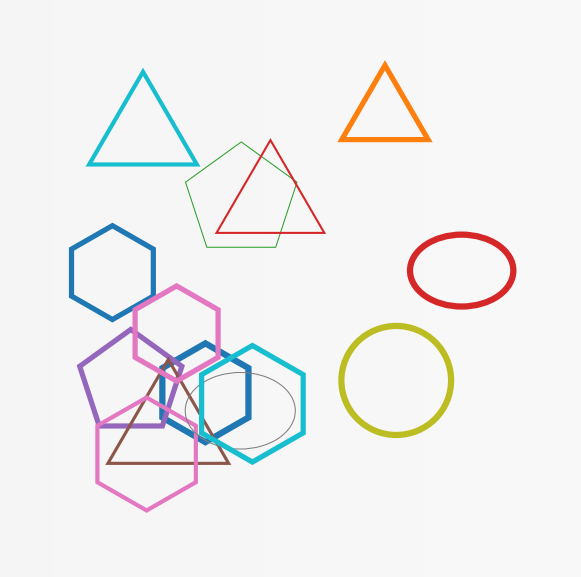[{"shape": "hexagon", "thickness": 3, "radius": 0.43, "center": [0.353, 0.319]}, {"shape": "hexagon", "thickness": 2.5, "radius": 0.41, "center": [0.193, 0.527]}, {"shape": "triangle", "thickness": 2.5, "radius": 0.43, "center": [0.662, 0.8]}, {"shape": "pentagon", "thickness": 0.5, "radius": 0.5, "center": [0.415, 0.653]}, {"shape": "triangle", "thickness": 1, "radius": 0.54, "center": [0.465, 0.649]}, {"shape": "oval", "thickness": 3, "radius": 0.44, "center": [0.794, 0.531]}, {"shape": "pentagon", "thickness": 2.5, "radius": 0.46, "center": [0.225, 0.336]}, {"shape": "triangle", "thickness": 1.5, "radius": 0.6, "center": [0.29, 0.257]}, {"shape": "hexagon", "thickness": 2.5, "radius": 0.41, "center": [0.304, 0.422]}, {"shape": "hexagon", "thickness": 2, "radius": 0.49, "center": [0.252, 0.213]}, {"shape": "oval", "thickness": 0.5, "radius": 0.47, "center": [0.413, 0.288]}, {"shape": "circle", "thickness": 3, "radius": 0.47, "center": [0.682, 0.34]}, {"shape": "triangle", "thickness": 2, "radius": 0.53, "center": [0.246, 0.768]}, {"shape": "hexagon", "thickness": 2.5, "radius": 0.5, "center": [0.434, 0.3]}]